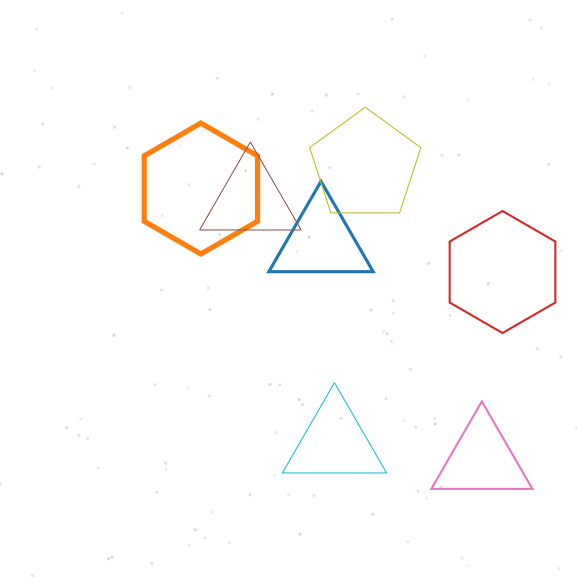[{"shape": "triangle", "thickness": 1.5, "radius": 0.52, "center": [0.556, 0.581]}, {"shape": "hexagon", "thickness": 2.5, "radius": 0.57, "center": [0.348, 0.673]}, {"shape": "hexagon", "thickness": 1, "radius": 0.53, "center": [0.87, 0.528]}, {"shape": "triangle", "thickness": 0.5, "radius": 0.51, "center": [0.434, 0.652]}, {"shape": "triangle", "thickness": 1, "radius": 0.51, "center": [0.834, 0.203]}, {"shape": "pentagon", "thickness": 0.5, "radius": 0.51, "center": [0.632, 0.712]}, {"shape": "triangle", "thickness": 0.5, "radius": 0.52, "center": [0.579, 0.232]}]